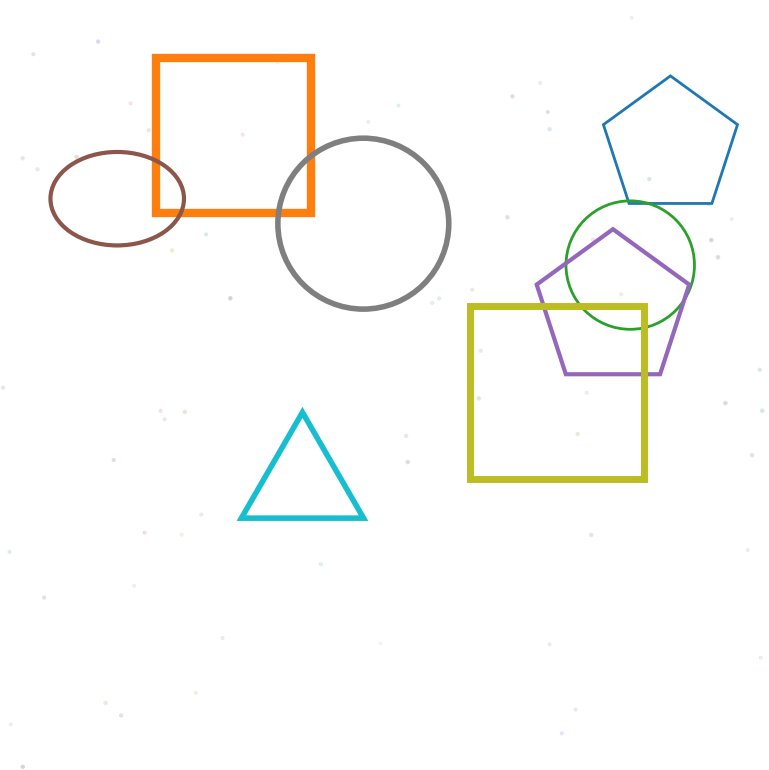[{"shape": "pentagon", "thickness": 1, "radius": 0.46, "center": [0.871, 0.81]}, {"shape": "square", "thickness": 3, "radius": 0.5, "center": [0.303, 0.824]}, {"shape": "circle", "thickness": 1, "radius": 0.42, "center": [0.818, 0.656]}, {"shape": "pentagon", "thickness": 1.5, "radius": 0.52, "center": [0.796, 0.598]}, {"shape": "oval", "thickness": 1.5, "radius": 0.43, "center": [0.152, 0.742]}, {"shape": "circle", "thickness": 2, "radius": 0.55, "center": [0.472, 0.71]}, {"shape": "square", "thickness": 2.5, "radius": 0.56, "center": [0.724, 0.49]}, {"shape": "triangle", "thickness": 2, "radius": 0.46, "center": [0.393, 0.373]}]